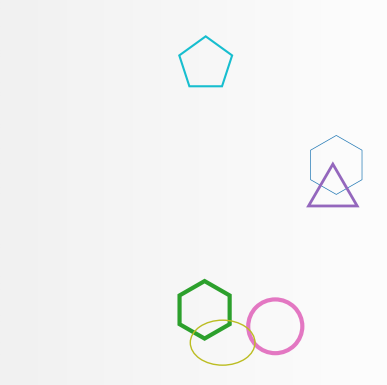[{"shape": "hexagon", "thickness": 0.5, "radius": 0.38, "center": [0.868, 0.572]}, {"shape": "hexagon", "thickness": 3, "radius": 0.37, "center": [0.528, 0.195]}, {"shape": "triangle", "thickness": 2, "radius": 0.36, "center": [0.859, 0.501]}, {"shape": "circle", "thickness": 3, "radius": 0.35, "center": [0.71, 0.152]}, {"shape": "oval", "thickness": 1, "radius": 0.42, "center": [0.575, 0.11]}, {"shape": "pentagon", "thickness": 1.5, "radius": 0.36, "center": [0.531, 0.834]}]